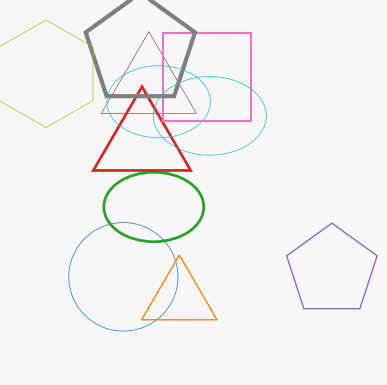[{"shape": "circle", "thickness": 0.5, "radius": 0.7, "center": [0.318, 0.281]}, {"shape": "triangle", "thickness": 1, "radius": 0.56, "center": [0.463, 0.226]}, {"shape": "oval", "thickness": 2, "radius": 0.64, "center": [0.397, 0.462]}, {"shape": "triangle", "thickness": 2, "radius": 0.73, "center": [0.366, 0.63]}, {"shape": "pentagon", "thickness": 1, "radius": 0.61, "center": [0.857, 0.298]}, {"shape": "triangle", "thickness": 0.5, "radius": 0.71, "center": [0.384, 0.776]}, {"shape": "square", "thickness": 1.5, "radius": 0.57, "center": [0.535, 0.8]}, {"shape": "pentagon", "thickness": 3, "radius": 0.74, "center": [0.362, 0.87]}, {"shape": "hexagon", "thickness": 0.5, "radius": 0.7, "center": [0.119, 0.808]}, {"shape": "oval", "thickness": 0.5, "radius": 0.67, "center": [0.409, 0.736]}, {"shape": "oval", "thickness": 0.5, "radius": 0.73, "center": [0.541, 0.699]}]